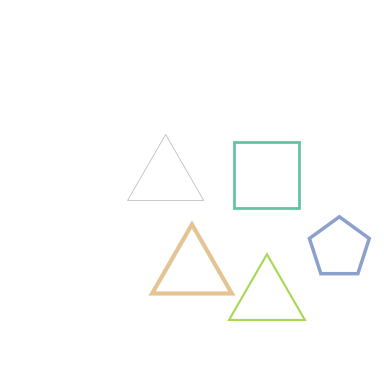[{"shape": "square", "thickness": 2, "radius": 0.42, "center": [0.693, 0.545]}, {"shape": "pentagon", "thickness": 2.5, "radius": 0.41, "center": [0.881, 0.355]}, {"shape": "triangle", "thickness": 1.5, "radius": 0.57, "center": [0.693, 0.226]}, {"shape": "triangle", "thickness": 3, "radius": 0.6, "center": [0.499, 0.297]}, {"shape": "triangle", "thickness": 0.5, "radius": 0.57, "center": [0.43, 0.536]}]